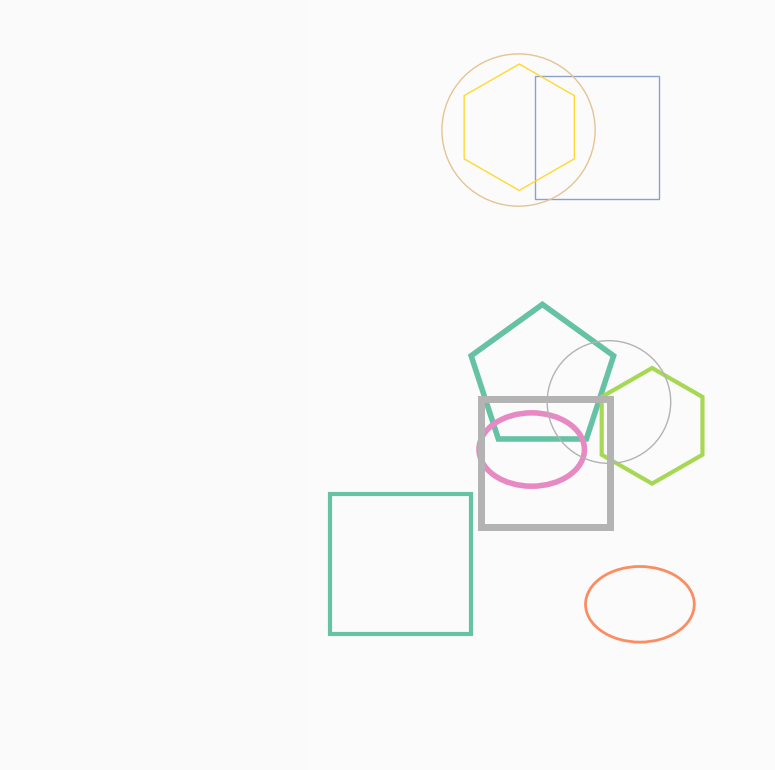[{"shape": "pentagon", "thickness": 2, "radius": 0.48, "center": [0.7, 0.508]}, {"shape": "square", "thickness": 1.5, "radius": 0.46, "center": [0.516, 0.268]}, {"shape": "oval", "thickness": 1, "radius": 0.35, "center": [0.826, 0.215]}, {"shape": "square", "thickness": 0.5, "radius": 0.4, "center": [0.77, 0.822]}, {"shape": "oval", "thickness": 2, "radius": 0.34, "center": [0.686, 0.416]}, {"shape": "hexagon", "thickness": 1.5, "radius": 0.38, "center": [0.841, 0.447]}, {"shape": "hexagon", "thickness": 0.5, "radius": 0.41, "center": [0.67, 0.835]}, {"shape": "circle", "thickness": 0.5, "radius": 0.49, "center": [0.669, 0.831]}, {"shape": "circle", "thickness": 0.5, "radius": 0.4, "center": [0.786, 0.478]}, {"shape": "square", "thickness": 2.5, "radius": 0.41, "center": [0.704, 0.399]}]